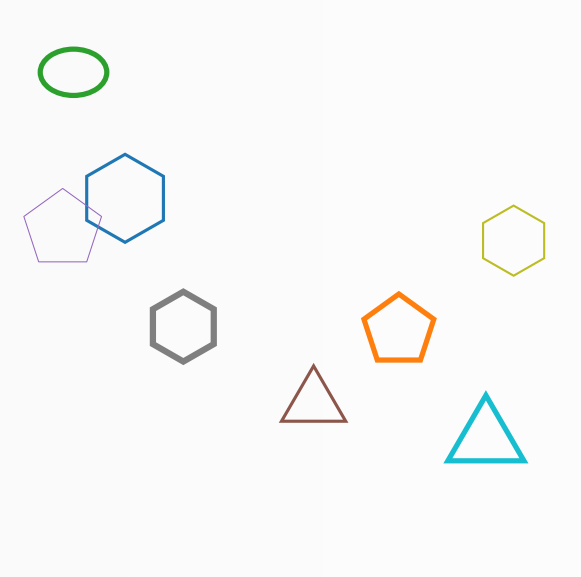[{"shape": "hexagon", "thickness": 1.5, "radius": 0.38, "center": [0.215, 0.656]}, {"shape": "pentagon", "thickness": 2.5, "radius": 0.32, "center": [0.686, 0.427]}, {"shape": "oval", "thickness": 2.5, "radius": 0.29, "center": [0.126, 0.874]}, {"shape": "pentagon", "thickness": 0.5, "radius": 0.35, "center": [0.108, 0.603]}, {"shape": "triangle", "thickness": 1.5, "radius": 0.32, "center": [0.54, 0.302]}, {"shape": "hexagon", "thickness": 3, "radius": 0.3, "center": [0.315, 0.434]}, {"shape": "hexagon", "thickness": 1, "radius": 0.3, "center": [0.884, 0.582]}, {"shape": "triangle", "thickness": 2.5, "radius": 0.38, "center": [0.836, 0.239]}]